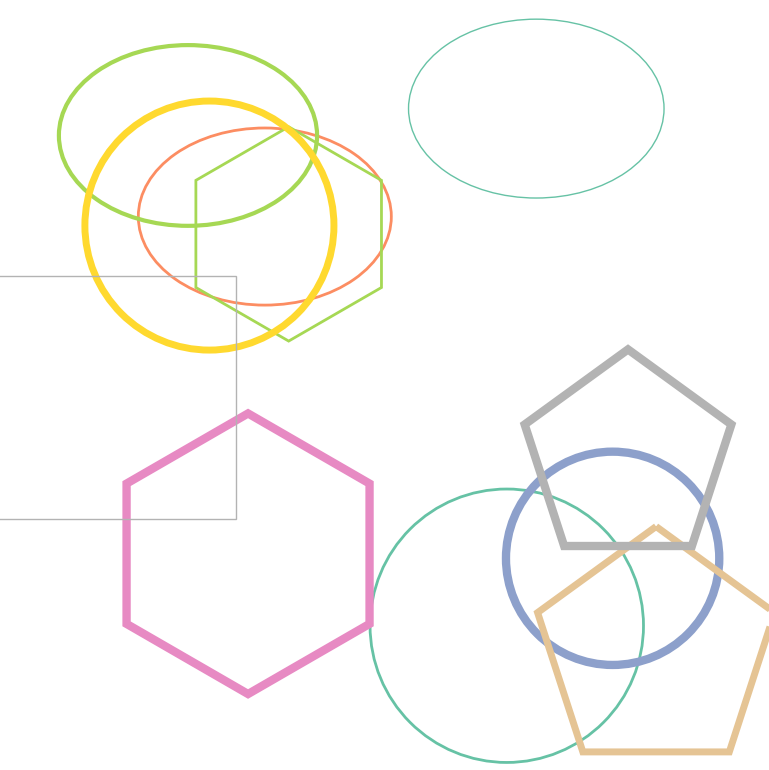[{"shape": "oval", "thickness": 0.5, "radius": 0.83, "center": [0.696, 0.859]}, {"shape": "circle", "thickness": 1, "radius": 0.89, "center": [0.658, 0.187]}, {"shape": "oval", "thickness": 1, "radius": 0.82, "center": [0.344, 0.719]}, {"shape": "circle", "thickness": 3, "radius": 0.69, "center": [0.796, 0.275]}, {"shape": "hexagon", "thickness": 3, "radius": 0.91, "center": [0.322, 0.281]}, {"shape": "oval", "thickness": 1.5, "radius": 0.84, "center": [0.244, 0.824]}, {"shape": "hexagon", "thickness": 1, "radius": 0.7, "center": [0.375, 0.696]}, {"shape": "circle", "thickness": 2.5, "radius": 0.81, "center": [0.272, 0.707]}, {"shape": "pentagon", "thickness": 2.5, "radius": 0.81, "center": [0.852, 0.154]}, {"shape": "square", "thickness": 0.5, "radius": 0.79, "center": [0.149, 0.484]}, {"shape": "pentagon", "thickness": 3, "radius": 0.71, "center": [0.816, 0.405]}]